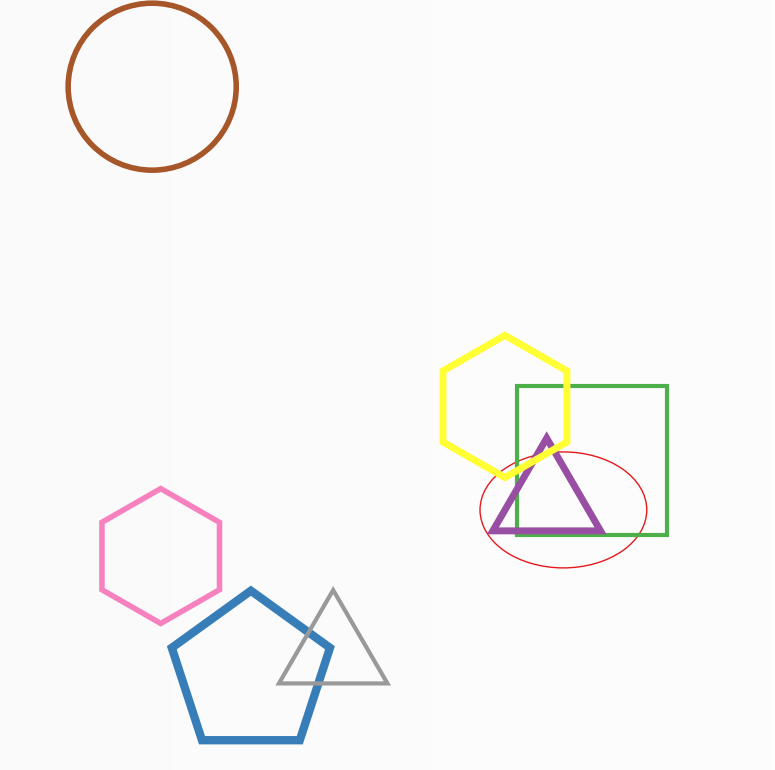[{"shape": "oval", "thickness": 0.5, "radius": 0.54, "center": [0.727, 0.338]}, {"shape": "pentagon", "thickness": 3, "radius": 0.54, "center": [0.324, 0.126]}, {"shape": "square", "thickness": 1.5, "radius": 0.48, "center": [0.763, 0.402]}, {"shape": "triangle", "thickness": 2.5, "radius": 0.4, "center": [0.705, 0.351]}, {"shape": "hexagon", "thickness": 2.5, "radius": 0.46, "center": [0.652, 0.472]}, {"shape": "circle", "thickness": 2, "radius": 0.54, "center": [0.196, 0.887]}, {"shape": "hexagon", "thickness": 2, "radius": 0.44, "center": [0.207, 0.278]}, {"shape": "triangle", "thickness": 1.5, "radius": 0.4, "center": [0.43, 0.153]}]